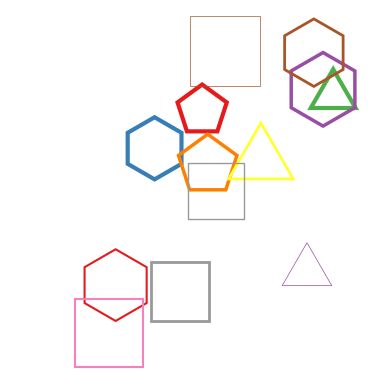[{"shape": "hexagon", "thickness": 1.5, "radius": 0.47, "center": [0.3, 0.259]}, {"shape": "pentagon", "thickness": 3, "radius": 0.34, "center": [0.525, 0.713]}, {"shape": "hexagon", "thickness": 3, "radius": 0.4, "center": [0.402, 0.615]}, {"shape": "triangle", "thickness": 3, "radius": 0.34, "center": [0.865, 0.753]}, {"shape": "triangle", "thickness": 0.5, "radius": 0.37, "center": [0.797, 0.295]}, {"shape": "hexagon", "thickness": 2.5, "radius": 0.48, "center": [0.839, 0.768]}, {"shape": "pentagon", "thickness": 2.5, "radius": 0.4, "center": [0.54, 0.572]}, {"shape": "triangle", "thickness": 2, "radius": 0.48, "center": [0.678, 0.584]}, {"shape": "hexagon", "thickness": 2, "radius": 0.44, "center": [0.815, 0.863]}, {"shape": "square", "thickness": 0.5, "radius": 0.45, "center": [0.585, 0.867]}, {"shape": "square", "thickness": 1.5, "radius": 0.44, "center": [0.283, 0.134]}, {"shape": "square", "thickness": 2, "radius": 0.38, "center": [0.467, 0.243]}, {"shape": "square", "thickness": 1, "radius": 0.36, "center": [0.561, 0.503]}]